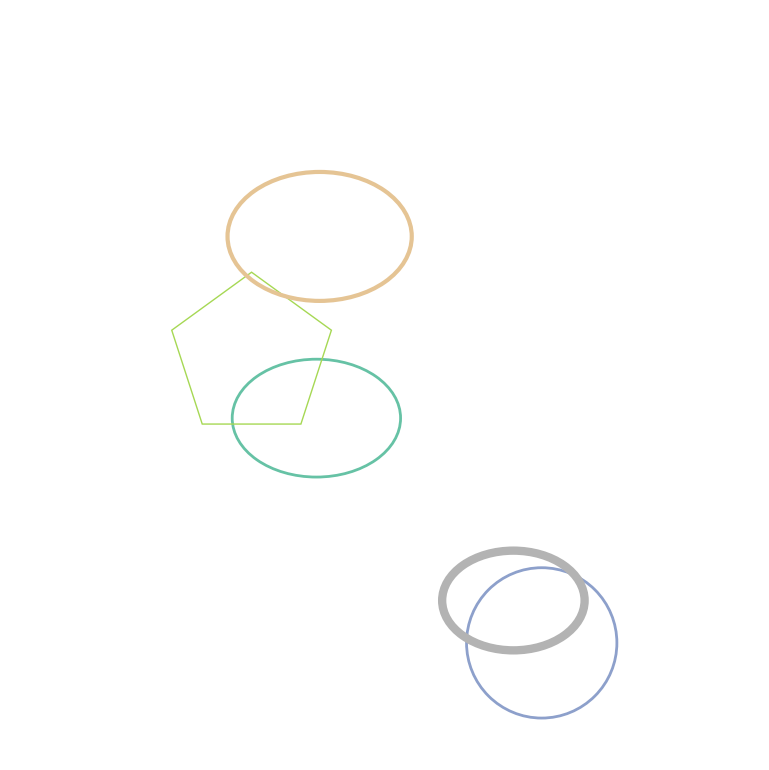[{"shape": "oval", "thickness": 1, "radius": 0.55, "center": [0.411, 0.457]}, {"shape": "circle", "thickness": 1, "radius": 0.49, "center": [0.704, 0.165]}, {"shape": "pentagon", "thickness": 0.5, "radius": 0.55, "center": [0.327, 0.537]}, {"shape": "oval", "thickness": 1.5, "radius": 0.6, "center": [0.415, 0.693]}, {"shape": "oval", "thickness": 3, "radius": 0.46, "center": [0.667, 0.22]}]